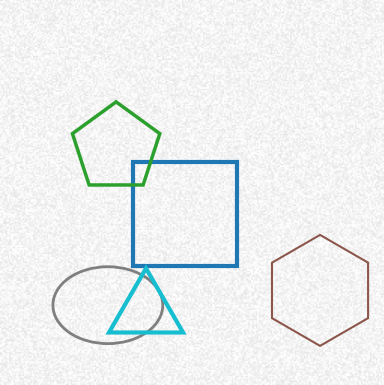[{"shape": "square", "thickness": 3, "radius": 0.68, "center": [0.481, 0.445]}, {"shape": "pentagon", "thickness": 2.5, "radius": 0.6, "center": [0.302, 0.616]}, {"shape": "hexagon", "thickness": 1.5, "radius": 0.72, "center": [0.831, 0.246]}, {"shape": "oval", "thickness": 2, "radius": 0.71, "center": [0.28, 0.207]}, {"shape": "triangle", "thickness": 3, "radius": 0.56, "center": [0.379, 0.192]}]